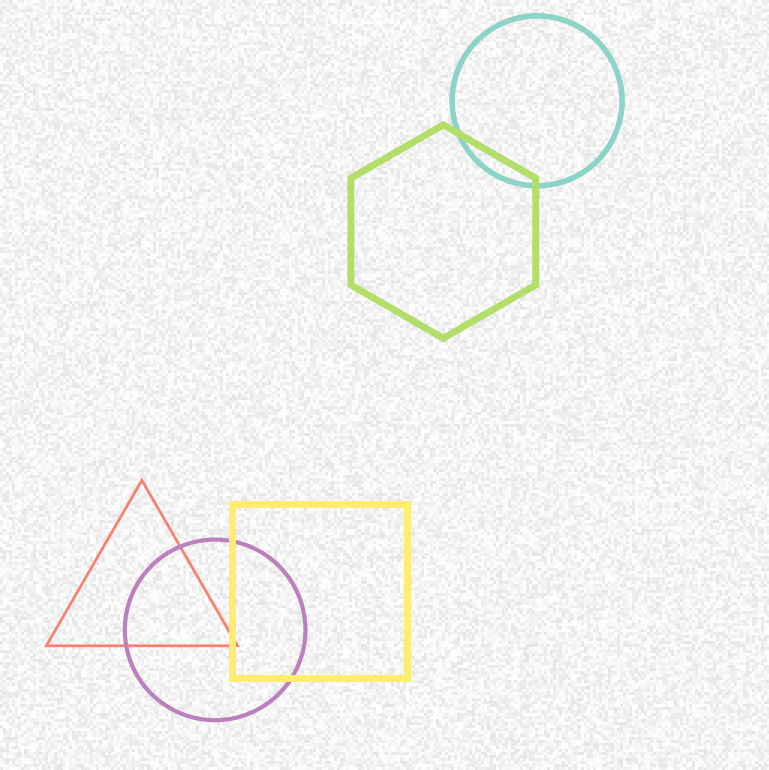[{"shape": "circle", "thickness": 2, "radius": 0.55, "center": [0.697, 0.869]}, {"shape": "triangle", "thickness": 1, "radius": 0.72, "center": [0.184, 0.233]}, {"shape": "hexagon", "thickness": 2.5, "radius": 0.69, "center": [0.576, 0.699]}, {"shape": "circle", "thickness": 1.5, "radius": 0.59, "center": [0.279, 0.182]}, {"shape": "square", "thickness": 2.5, "radius": 0.57, "center": [0.415, 0.232]}]